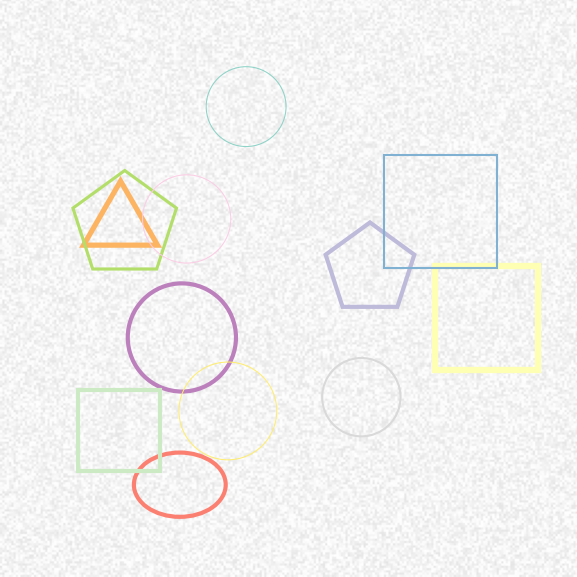[{"shape": "circle", "thickness": 0.5, "radius": 0.35, "center": [0.426, 0.815]}, {"shape": "square", "thickness": 3, "radius": 0.45, "center": [0.842, 0.448]}, {"shape": "pentagon", "thickness": 2, "radius": 0.4, "center": [0.641, 0.533]}, {"shape": "oval", "thickness": 2, "radius": 0.4, "center": [0.311, 0.16]}, {"shape": "square", "thickness": 1, "radius": 0.49, "center": [0.763, 0.633]}, {"shape": "triangle", "thickness": 2.5, "radius": 0.37, "center": [0.209, 0.612]}, {"shape": "pentagon", "thickness": 1.5, "radius": 0.47, "center": [0.216, 0.61]}, {"shape": "circle", "thickness": 0.5, "radius": 0.38, "center": [0.323, 0.62]}, {"shape": "circle", "thickness": 1, "radius": 0.34, "center": [0.626, 0.311]}, {"shape": "circle", "thickness": 2, "radius": 0.47, "center": [0.315, 0.415]}, {"shape": "square", "thickness": 2, "radius": 0.35, "center": [0.206, 0.254]}, {"shape": "circle", "thickness": 0.5, "radius": 0.42, "center": [0.395, 0.288]}]